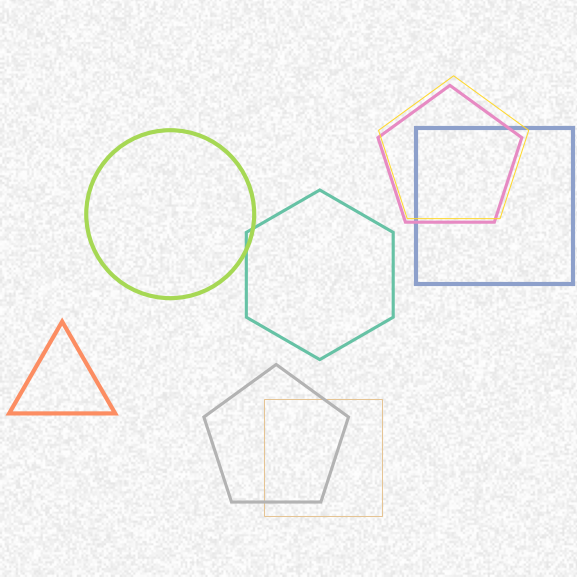[{"shape": "hexagon", "thickness": 1.5, "radius": 0.73, "center": [0.554, 0.523]}, {"shape": "triangle", "thickness": 2, "radius": 0.53, "center": [0.108, 0.336]}, {"shape": "square", "thickness": 2, "radius": 0.68, "center": [0.857, 0.643]}, {"shape": "pentagon", "thickness": 1.5, "radius": 0.65, "center": [0.779, 0.72]}, {"shape": "circle", "thickness": 2, "radius": 0.73, "center": [0.295, 0.628]}, {"shape": "pentagon", "thickness": 0.5, "radius": 0.68, "center": [0.786, 0.731]}, {"shape": "square", "thickness": 0.5, "radius": 0.51, "center": [0.559, 0.207]}, {"shape": "pentagon", "thickness": 1.5, "radius": 0.66, "center": [0.478, 0.236]}]